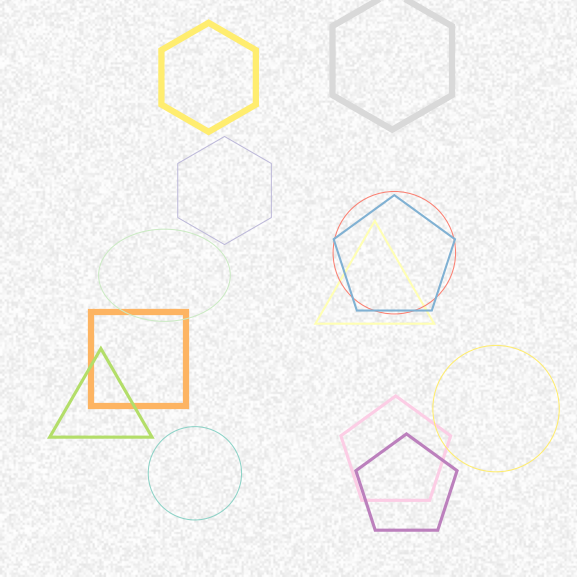[{"shape": "circle", "thickness": 0.5, "radius": 0.4, "center": [0.337, 0.18]}, {"shape": "triangle", "thickness": 1, "radius": 0.59, "center": [0.649, 0.498]}, {"shape": "hexagon", "thickness": 0.5, "radius": 0.47, "center": [0.389, 0.669]}, {"shape": "circle", "thickness": 0.5, "radius": 0.53, "center": [0.683, 0.562]}, {"shape": "pentagon", "thickness": 1, "radius": 0.55, "center": [0.683, 0.551]}, {"shape": "square", "thickness": 3, "radius": 0.41, "center": [0.24, 0.377]}, {"shape": "triangle", "thickness": 1.5, "radius": 0.51, "center": [0.175, 0.293]}, {"shape": "pentagon", "thickness": 1.5, "radius": 0.5, "center": [0.685, 0.214]}, {"shape": "hexagon", "thickness": 3, "radius": 0.6, "center": [0.679, 0.894]}, {"shape": "pentagon", "thickness": 1.5, "radius": 0.46, "center": [0.704, 0.156]}, {"shape": "oval", "thickness": 0.5, "radius": 0.57, "center": [0.285, 0.522]}, {"shape": "circle", "thickness": 0.5, "radius": 0.55, "center": [0.859, 0.292]}, {"shape": "hexagon", "thickness": 3, "radius": 0.47, "center": [0.361, 0.865]}]